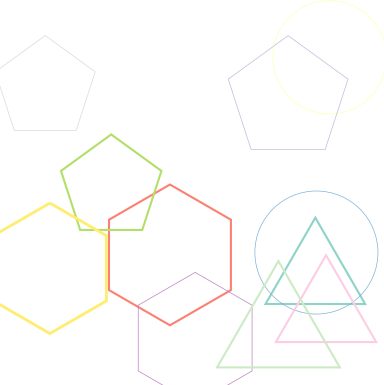[{"shape": "triangle", "thickness": 1.5, "radius": 0.75, "center": [0.819, 0.285]}, {"shape": "circle", "thickness": 0.5, "radius": 0.74, "center": [0.856, 0.851]}, {"shape": "pentagon", "thickness": 0.5, "radius": 0.82, "center": [0.748, 0.744]}, {"shape": "hexagon", "thickness": 1.5, "radius": 0.91, "center": [0.441, 0.338]}, {"shape": "circle", "thickness": 0.5, "radius": 0.8, "center": [0.822, 0.344]}, {"shape": "pentagon", "thickness": 1.5, "radius": 0.69, "center": [0.289, 0.514]}, {"shape": "triangle", "thickness": 1.5, "radius": 0.75, "center": [0.847, 0.187]}, {"shape": "pentagon", "thickness": 0.5, "radius": 0.68, "center": [0.118, 0.771]}, {"shape": "hexagon", "thickness": 0.5, "radius": 0.85, "center": [0.507, 0.122]}, {"shape": "triangle", "thickness": 1.5, "radius": 0.92, "center": [0.723, 0.138]}, {"shape": "hexagon", "thickness": 2, "radius": 0.85, "center": [0.13, 0.303]}]